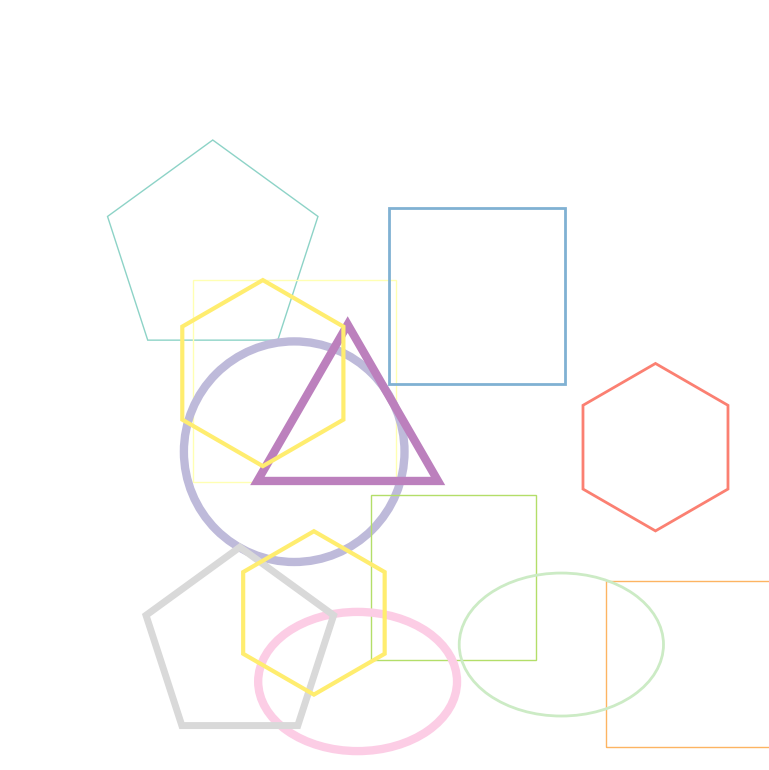[{"shape": "pentagon", "thickness": 0.5, "radius": 0.72, "center": [0.276, 0.674]}, {"shape": "square", "thickness": 0.5, "radius": 0.66, "center": [0.383, 0.505]}, {"shape": "circle", "thickness": 3, "radius": 0.72, "center": [0.382, 0.413]}, {"shape": "hexagon", "thickness": 1, "radius": 0.54, "center": [0.851, 0.419]}, {"shape": "square", "thickness": 1, "radius": 0.57, "center": [0.619, 0.616]}, {"shape": "square", "thickness": 0.5, "radius": 0.54, "center": [0.895, 0.138]}, {"shape": "square", "thickness": 0.5, "radius": 0.54, "center": [0.589, 0.25]}, {"shape": "oval", "thickness": 3, "radius": 0.65, "center": [0.464, 0.115]}, {"shape": "pentagon", "thickness": 2.5, "radius": 0.64, "center": [0.311, 0.161]}, {"shape": "triangle", "thickness": 3, "radius": 0.68, "center": [0.452, 0.443]}, {"shape": "oval", "thickness": 1, "radius": 0.66, "center": [0.729, 0.163]}, {"shape": "hexagon", "thickness": 1.5, "radius": 0.53, "center": [0.408, 0.204]}, {"shape": "hexagon", "thickness": 1.5, "radius": 0.6, "center": [0.341, 0.515]}]